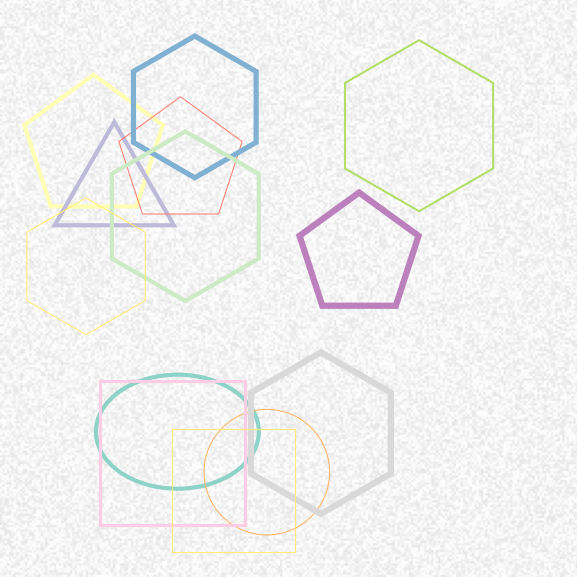[{"shape": "oval", "thickness": 2, "radius": 0.71, "center": [0.307, 0.252]}, {"shape": "pentagon", "thickness": 2, "radius": 0.63, "center": [0.162, 0.744]}, {"shape": "triangle", "thickness": 2, "radius": 0.6, "center": [0.198, 0.669]}, {"shape": "pentagon", "thickness": 0.5, "radius": 0.56, "center": [0.313, 0.719]}, {"shape": "hexagon", "thickness": 2.5, "radius": 0.61, "center": [0.337, 0.814]}, {"shape": "circle", "thickness": 0.5, "radius": 0.54, "center": [0.462, 0.182]}, {"shape": "hexagon", "thickness": 1, "radius": 0.74, "center": [0.726, 0.781]}, {"shape": "square", "thickness": 1.5, "radius": 0.62, "center": [0.299, 0.215]}, {"shape": "hexagon", "thickness": 3, "radius": 0.7, "center": [0.556, 0.249]}, {"shape": "pentagon", "thickness": 3, "radius": 0.54, "center": [0.622, 0.557]}, {"shape": "hexagon", "thickness": 2, "radius": 0.73, "center": [0.321, 0.625]}, {"shape": "square", "thickness": 0.5, "radius": 0.53, "center": [0.405, 0.15]}, {"shape": "hexagon", "thickness": 0.5, "radius": 0.59, "center": [0.149, 0.538]}]